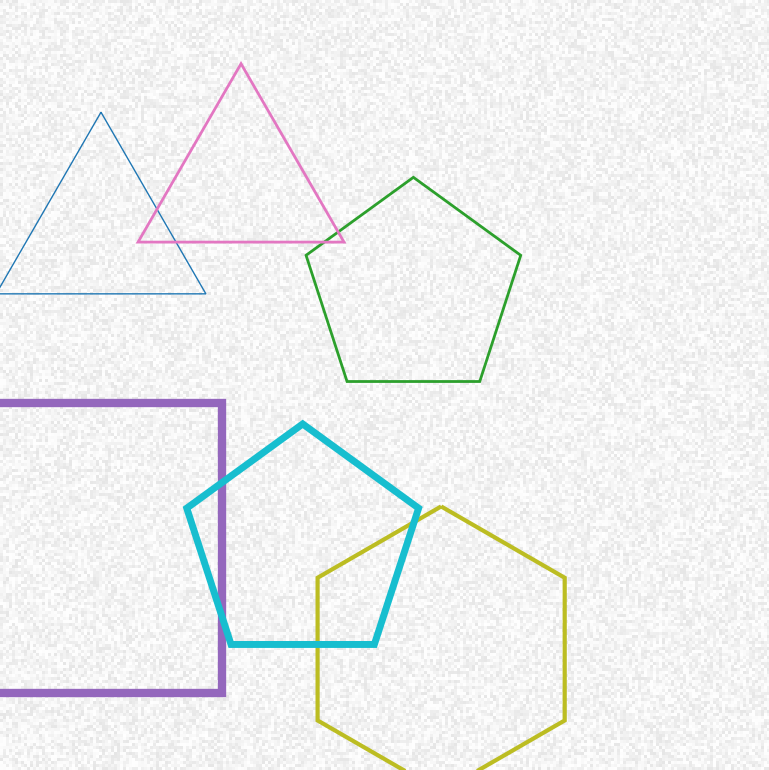[{"shape": "triangle", "thickness": 0.5, "radius": 0.79, "center": [0.131, 0.697]}, {"shape": "pentagon", "thickness": 1, "radius": 0.73, "center": [0.537, 0.623]}, {"shape": "square", "thickness": 3, "radius": 0.94, "center": [0.1, 0.288]}, {"shape": "triangle", "thickness": 1, "radius": 0.77, "center": [0.313, 0.763]}, {"shape": "hexagon", "thickness": 1.5, "radius": 0.93, "center": [0.573, 0.157]}, {"shape": "pentagon", "thickness": 2.5, "radius": 0.79, "center": [0.393, 0.291]}]